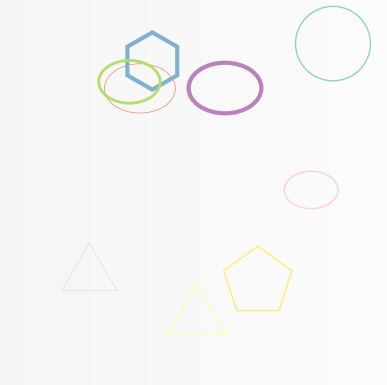[{"shape": "circle", "thickness": 1, "radius": 0.48, "center": [0.859, 0.887]}, {"shape": "triangle", "thickness": 1, "radius": 0.44, "center": [0.508, 0.173]}, {"shape": "oval", "thickness": 0.5, "radius": 0.46, "center": [0.361, 0.77]}, {"shape": "hexagon", "thickness": 3, "radius": 0.37, "center": [0.393, 0.841]}, {"shape": "oval", "thickness": 2, "radius": 0.4, "center": [0.334, 0.787]}, {"shape": "oval", "thickness": 1, "radius": 0.35, "center": [0.803, 0.507]}, {"shape": "oval", "thickness": 3, "radius": 0.47, "center": [0.581, 0.771]}, {"shape": "triangle", "thickness": 0.5, "radius": 0.41, "center": [0.231, 0.287]}, {"shape": "pentagon", "thickness": 1, "radius": 0.46, "center": [0.665, 0.268]}]